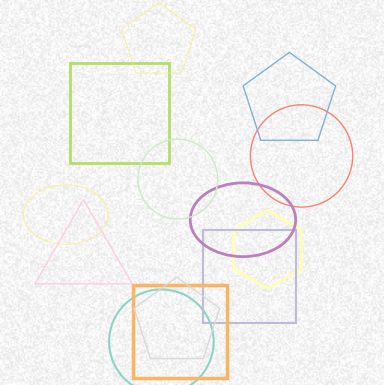[{"shape": "circle", "thickness": 1.5, "radius": 0.68, "center": [0.419, 0.112]}, {"shape": "hexagon", "thickness": 2, "radius": 0.51, "center": [0.695, 0.352]}, {"shape": "square", "thickness": 1.5, "radius": 0.6, "center": [0.648, 0.283]}, {"shape": "circle", "thickness": 1, "radius": 0.66, "center": [0.783, 0.595]}, {"shape": "pentagon", "thickness": 1, "radius": 0.63, "center": [0.752, 0.738]}, {"shape": "square", "thickness": 2.5, "radius": 0.6, "center": [0.468, 0.139]}, {"shape": "square", "thickness": 2, "radius": 0.65, "center": [0.31, 0.707]}, {"shape": "triangle", "thickness": 1, "radius": 0.73, "center": [0.217, 0.336]}, {"shape": "pentagon", "thickness": 1, "radius": 0.58, "center": [0.459, 0.163]}, {"shape": "oval", "thickness": 2, "radius": 0.68, "center": [0.631, 0.429]}, {"shape": "circle", "thickness": 1, "radius": 0.52, "center": [0.462, 0.535]}, {"shape": "oval", "thickness": 0.5, "radius": 0.55, "center": [0.171, 0.443]}, {"shape": "pentagon", "thickness": 0.5, "radius": 0.51, "center": [0.413, 0.892]}]